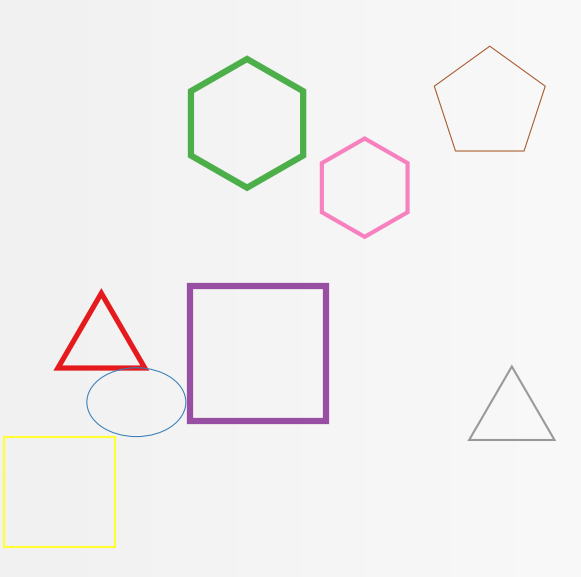[{"shape": "triangle", "thickness": 2.5, "radius": 0.43, "center": [0.174, 0.405]}, {"shape": "oval", "thickness": 0.5, "radius": 0.43, "center": [0.235, 0.303]}, {"shape": "hexagon", "thickness": 3, "radius": 0.56, "center": [0.425, 0.786]}, {"shape": "square", "thickness": 3, "radius": 0.58, "center": [0.444, 0.387]}, {"shape": "square", "thickness": 1, "radius": 0.48, "center": [0.103, 0.147]}, {"shape": "pentagon", "thickness": 0.5, "radius": 0.5, "center": [0.843, 0.819]}, {"shape": "hexagon", "thickness": 2, "radius": 0.43, "center": [0.627, 0.674]}, {"shape": "triangle", "thickness": 1, "radius": 0.42, "center": [0.881, 0.28]}]